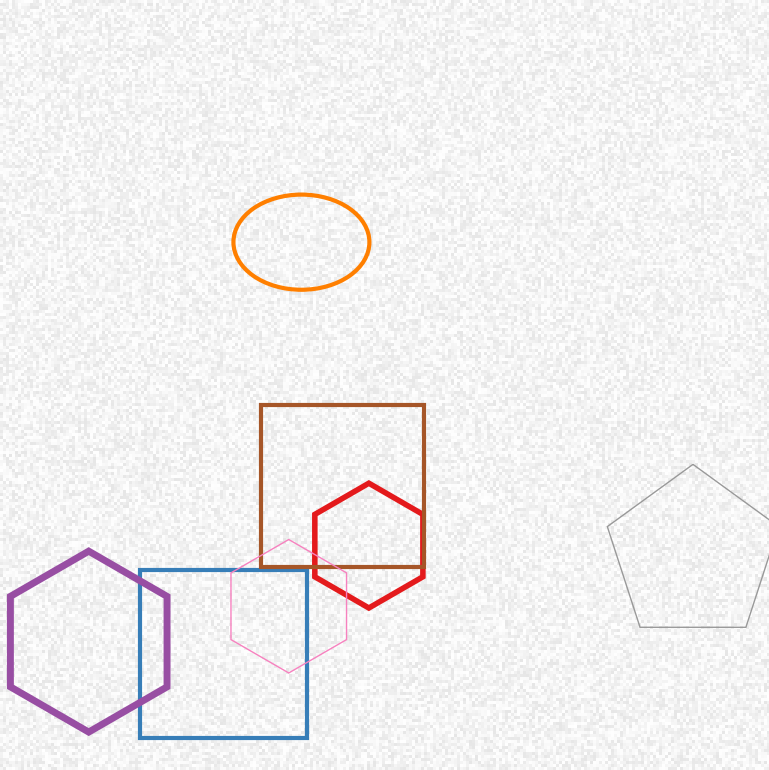[{"shape": "hexagon", "thickness": 2, "radius": 0.41, "center": [0.479, 0.291]}, {"shape": "square", "thickness": 1.5, "radius": 0.54, "center": [0.29, 0.151]}, {"shape": "hexagon", "thickness": 2.5, "radius": 0.59, "center": [0.115, 0.167]}, {"shape": "oval", "thickness": 1.5, "radius": 0.44, "center": [0.391, 0.685]}, {"shape": "square", "thickness": 1.5, "radius": 0.53, "center": [0.445, 0.369]}, {"shape": "hexagon", "thickness": 0.5, "radius": 0.43, "center": [0.375, 0.213]}, {"shape": "pentagon", "thickness": 0.5, "radius": 0.58, "center": [0.9, 0.28]}]